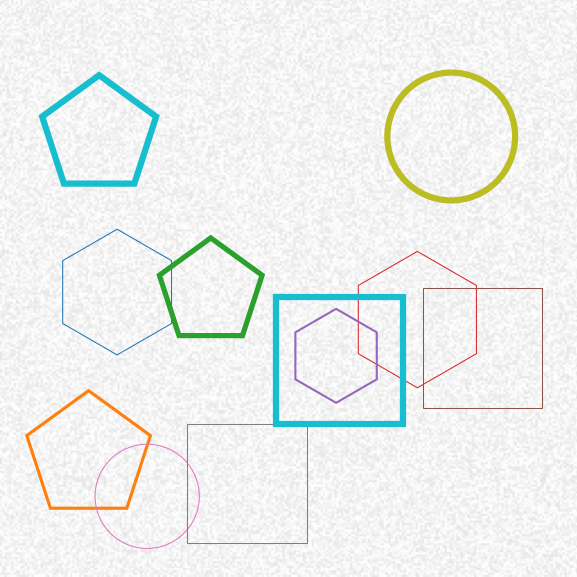[{"shape": "hexagon", "thickness": 0.5, "radius": 0.54, "center": [0.203, 0.493]}, {"shape": "pentagon", "thickness": 1.5, "radius": 0.56, "center": [0.153, 0.21]}, {"shape": "pentagon", "thickness": 2.5, "radius": 0.47, "center": [0.365, 0.494]}, {"shape": "hexagon", "thickness": 0.5, "radius": 0.59, "center": [0.723, 0.446]}, {"shape": "hexagon", "thickness": 1, "radius": 0.41, "center": [0.582, 0.383]}, {"shape": "square", "thickness": 0.5, "radius": 0.52, "center": [0.835, 0.397]}, {"shape": "circle", "thickness": 0.5, "radius": 0.45, "center": [0.255, 0.14]}, {"shape": "square", "thickness": 0.5, "radius": 0.52, "center": [0.428, 0.162]}, {"shape": "circle", "thickness": 3, "radius": 0.55, "center": [0.781, 0.763]}, {"shape": "pentagon", "thickness": 3, "radius": 0.52, "center": [0.172, 0.765]}, {"shape": "square", "thickness": 3, "radius": 0.55, "center": [0.587, 0.376]}]